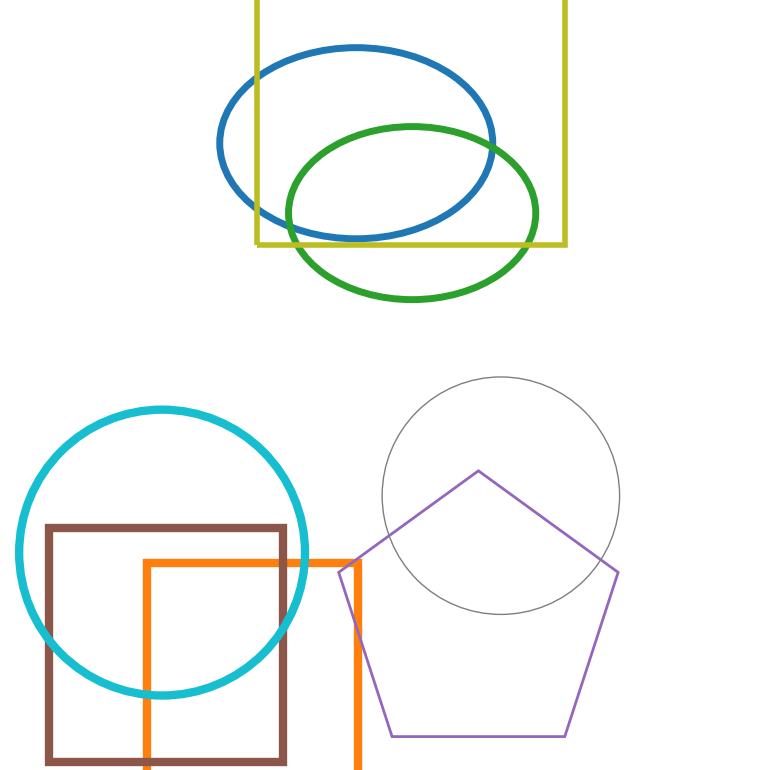[{"shape": "oval", "thickness": 2.5, "radius": 0.89, "center": [0.463, 0.814]}, {"shape": "square", "thickness": 3, "radius": 0.69, "center": [0.328, 0.131]}, {"shape": "oval", "thickness": 2.5, "radius": 0.8, "center": [0.535, 0.723]}, {"shape": "pentagon", "thickness": 1, "radius": 0.95, "center": [0.621, 0.198]}, {"shape": "square", "thickness": 3, "radius": 0.76, "center": [0.215, 0.163]}, {"shape": "circle", "thickness": 0.5, "radius": 0.77, "center": [0.65, 0.356]}, {"shape": "square", "thickness": 2, "radius": 1.0, "center": [0.534, 0.882]}, {"shape": "circle", "thickness": 3, "radius": 0.93, "center": [0.21, 0.282]}]